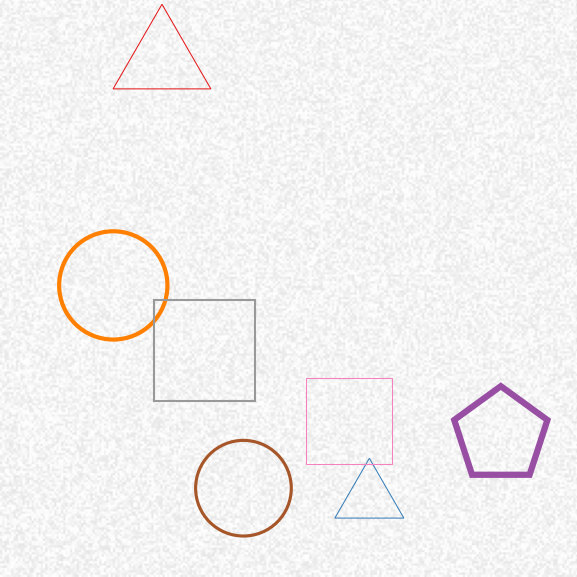[{"shape": "triangle", "thickness": 0.5, "radius": 0.49, "center": [0.28, 0.894]}, {"shape": "triangle", "thickness": 0.5, "radius": 0.35, "center": [0.64, 0.137]}, {"shape": "pentagon", "thickness": 3, "radius": 0.42, "center": [0.867, 0.246]}, {"shape": "circle", "thickness": 2, "radius": 0.47, "center": [0.196, 0.505]}, {"shape": "circle", "thickness": 1.5, "radius": 0.41, "center": [0.422, 0.154]}, {"shape": "square", "thickness": 0.5, "radius": 0.37, "center": [0.605, 0.27]}, {"shape": "square", "thickness": 1, "radius": 0.44, "center": [0.354, 0.392]}]